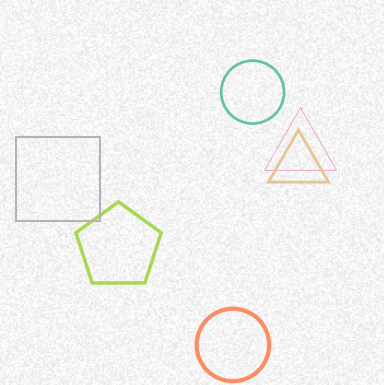[{"shape": "circle", "thickness": 2, "radius": 0.41, "center": [0.656, 0.761]}, {"shape": "circle", "thickness": 3, "radius": 0.47, "center": [0.605, 0.104]}, {"shape": "triangle", "thickness": 0.5, "radius": 0.54, "center": [0.781, 0.612]}, {"shape": "pentagon", "thickness": 2.5, "radius": 0.58, "center": [0.308, 0.359]}, {"shape": "triangle", "thickness": 2, "radius": 0.45, "center": [0.775, 0.572]}, {"shape": "square", "thickness": 1.5, "radius": 0.55, "center": [0.152, 0.534]}]